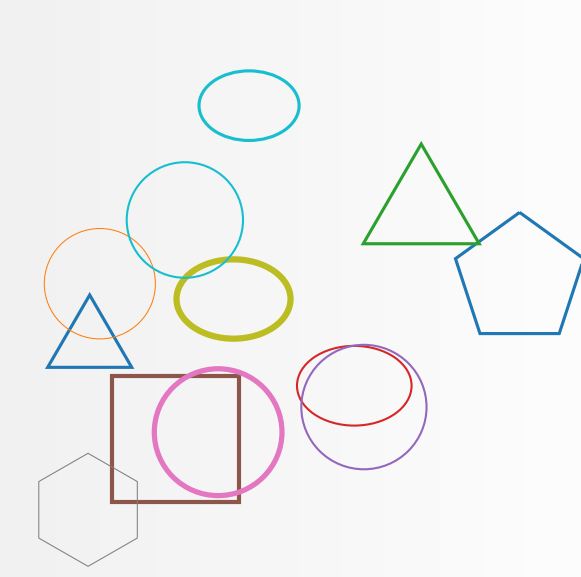[{"shape": "pentagon", "thickness": 1.5, "radius": 0.58, "center": [0.894, 0.515]}, {"shape": "triangle", "thickness": 1.5, "radius": 0.42, "center": [0.154, 0.405]}, {"shape": "circle", "thickness": 0.5, "radius": 0.48, "center": [0.172, 0.508]}, {"shape": "triangle", "thickness": 1.5, "radius": 0.58, "center": [0.725, 0.635]}, {"shape": "oval", "thickness": 1, "radius": 0.49, "center": [0.61, 0.331]}, {"shape": "circle", "thickness": 1, "radius": 0.54, "center": [0.626, 0.294]}, {"shape": "square", "thickness": 2, "radius": 0.54, "center": [0.302, 0.239]}, {"shape": "circle", "thickness": 2.5, "radius": 0.55, "center": [0.375, 0.251]}, {"shape": "hexagon", "thickness": 0.5, "radius": 0.49, "center": [0.151, 0.116]}, {"shape": "oval", "thickness": 3, "radius": 0.49, "center": [0.402, 0.481]}, {"shape": "oval", "thickness": 1.5, "radius": 0.43, "center": [0.428, 0.816]}, {"shape": "circle", "thickness": 1, "radius": 0.5, "center": [0.318, 0.618]}]